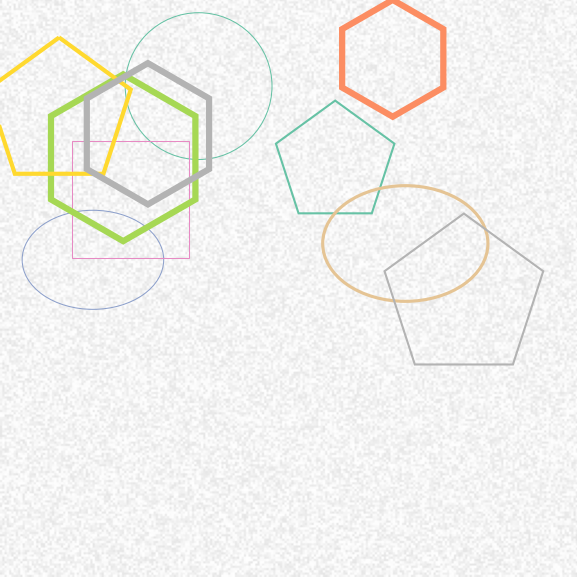[{"shape": "pentagon", "thickness": 1, "radius": 0.54, "center": [0.58, 0.717]}, {"shape": "circle", "thickness": 0.5, "radius": 0.64, "center": [0.344, 0.85]}, {"shape": "hexagon", "thickness": 3, "radius": 0.51, "center": [0.68, 0.898]}, {"shape": "oval", "thickness": 0.5, "radius": 0.61, "center": [0.161, 0.549]}, {"shape": "square", "thickness": 0.5, "radius": 0.51, "center": [0.226, 0.654]}, {"shape": "hexagon", "thickness": 3, "radius": 0.72, "center": [0.213, 0.726]}, {"shape": "pentagon", "thickness": 2, "radius": 0.65, "center": [0.102, 0.804]}, {"shape": "oval", "thickness": 1.5, "radius": 0.72, "center": [0.702, 0.577]}, {"shape": "pentagon", "thickness": 1, "radius": 0.72, "center": [0.803, 0.485]}, {"shape": "hexagon", "thickness": 3, "radius": 0.61, "center": [0.256, 0.768]}]